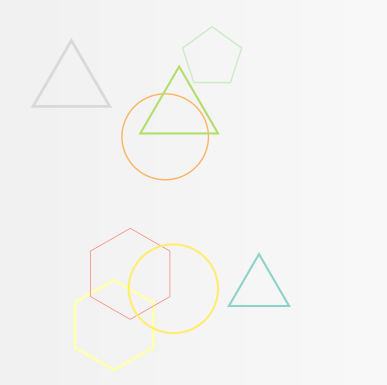[{"shape": "triangle", "thickness": 1.5, "radius": 0.45, "center": [0.668, 0.25]}, {"shape": "hexagon", "thickness": 2, "radius": 0.58, "center": [0.294, 0.156]}, {"shape": "hexagon", "thickness": 0.5, "radius": 0.59, "center": [0.336, 0.289]}, {"shape": "circle", "thickness": 1, "radius": 0.56, "center": [0.426, 0.645]}, {"shape": "triangle", "thickness": 1.5, "radius": 0.58, "center": [0.462, 0.711]}, {"shape": "triangle", "thickness": 2, "radius": 0.57, "center": [0.184, 0.781]}, {"shape": "pentagon", "thickness": 1, "radius": 0.4, "center": [0.547, 0.85]}, {"shape": "circle", "thickness": 1.5, "radius": 0.58, "center": [0.447, 0.25]}]